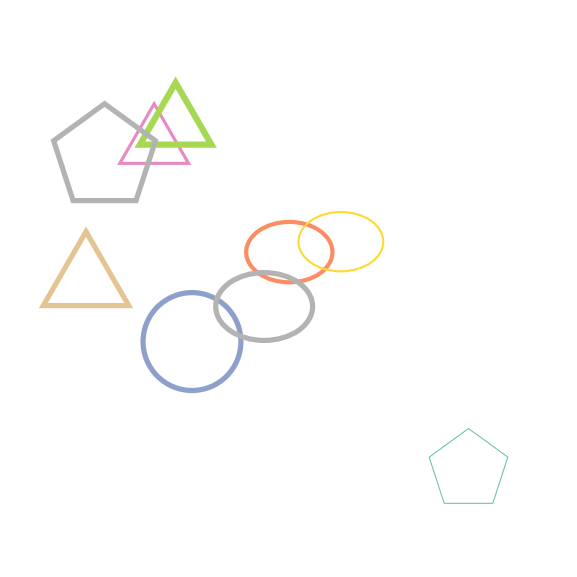[{"shape": "pentagon", "thickness": 0.5, "radius": 0.36, "center": [0.811, 0.186]}, {"shape": "oval", "thickness": 2, "radius": 0.37, "center": [0.501, 0.563]}, {"shape": "circle", "thickness": 2.5, "radius": 0.42, "center": [0.332, 0.408]}, {"shape": "triangle", "thickness": 1.5, "radius": 0.34, "center": [0.267, 0.751]}, {"shape": "triangle", "thickness": 3, "radius": 0.36, "center": [0.304, 0.784]}, {"shape": "oval", "thickness": 1, "radius": 0.37, "center": [0.59, 0.581]}, {"shape": "triangle", "thickness": 2.5, "radius": 0.43, "center": [0.149, 0.513]}, {"shape": "pentagon", "thickness": 2.5, "radius": 0.46, "center": [0.181, 0.727]}, {"shape": "oval", "thickness": 2.5, "radius": 0.42, "center": [0.457, 0.468]}]